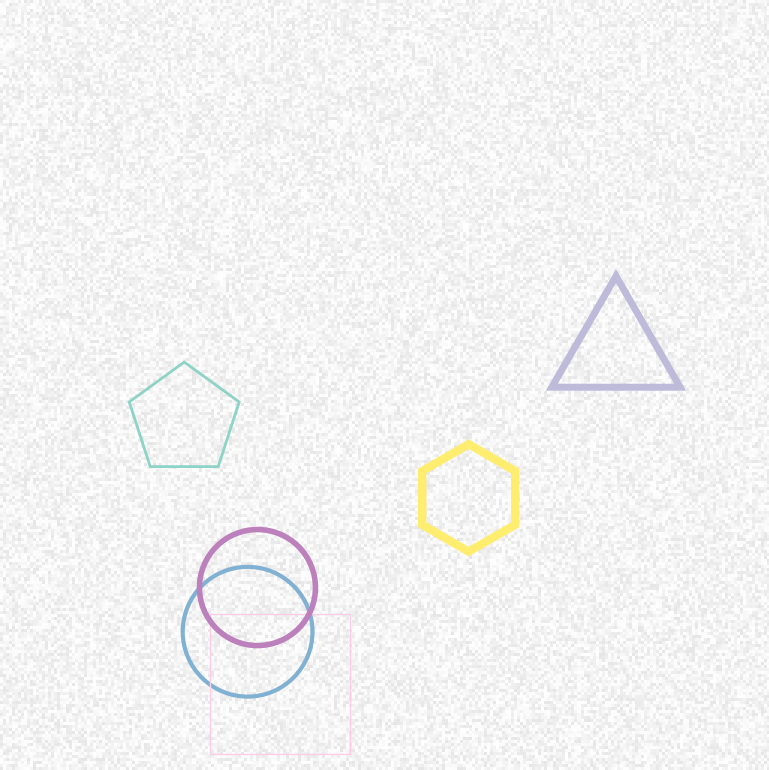[{"shape": "pentagon", "thickness": 1, "radius": 0.38, "center": [0.239, 0.455]}, {"shape": "triangle", "thickness": 2.5, "radius": 0.48, "center": [0.8, 0.545]}, {"shape": "circle", "thickness": 1.5, "radius": 0.42, "center": [0.322, 0.18]}, {"shape": "square", "thickness": 0.5, "radius": 0.45, "center": [0.363, 0.112]}, {"shape": "circle", "thickness": 2, "radius": 0.38, "center": [0.334, 0.237]}, {"shape": "hexagon", "thickness": 3, "radius": 0.35, "center": [0.609, 0.353]}]